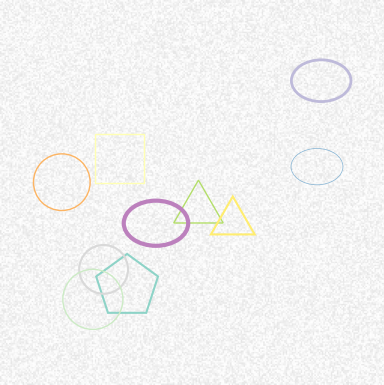[{"shape": "pentagon", "thickness": 1.5, "radius": 0.42, "center": [0.33, 0.256]}, {"shape": "square", "thickness": 1, "radius": 0.32, "center": [0.311, 0.588]}, {"shape": "oval", "thickness": 2, "radius": 0.39, "center": [0.834, 0.79]}, {"shape": "oval", "thickness": 0.5, "radius": 0.34, "center": [0.823, 0.567]}, {"shape": "circle", "thickness": 1, "radius": 0.37, "center": [0.161, 0.527]}, {"shape": "triangle", "thickness": 1, "radius": 0.37, "center": [0.515, 0.458]}, {"shape": "circle", "thickness": 1.5, "radius": 0.32, "center": [0.269, 0.3]}, {"shape": "oval", "thickness": 3, "radius": 0.42, "center": [0.405, 0.42]}, {"shape": "circle", "thickness": 1, "radius": 0.39, "center": [0.241, 0.222]}, {"shape": "triangle", "thickness": 1.5, "radius": 0.33, "center": [0.605, 0.424]}]